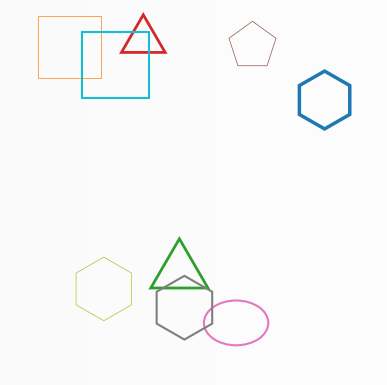[{"shape": "hexagon", "thickness": 2.5, "radius": 0.38, "center": [0.838, 0.74]}, {"shape": "square", "thickness": 0.5, "radius": 0.4, "center": [0.18, 0.878]}, {"shape": "triangle", "thickness": 2, "radius": 0.43, "center": [0.463, 0.295]}, {"shape": "triangle", "thickness": 2, "radius": 0.33, "center": [0.37, 0.896]}, {"shape": "pentagon", "thickness": 0.5, "radius": 0.32, "center": [0.652, 0.881]}, {"shape": "oval", "thickness": 1.5, "radius": 0.42, "center": [0.609, 0.161]}, {"shape": "hexagon", "thickness": 1.5, "radius": 0.41, "center": [0.476, 0.201]}, {"shape": "hexagon", "thickness": 0.5, "radius": 0.41, "center": [0.268, 0.249]}, {"shape": "square", "thickness": 1.5, "radius": 0.43, "center": [0.298, 0.831]}]